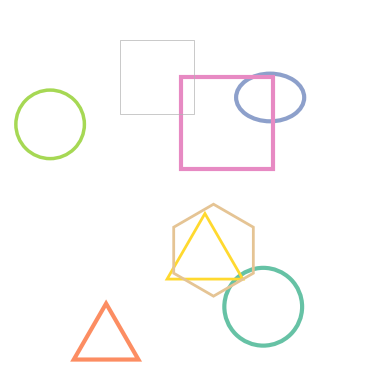[{"shape": "circle", "thickness": 3, "radius": 0.51, "center": [0.684, 0.203]}, {"shape": "triangle", "thickness": 3, "radius": 0.48, "center": [0.276, 0.115]}, {"shape": "oval", "thickness": 3, "radius": 0.44, "center": [0.702, 0.747]}, {"shape": "square", "thickness": 3, "radius": 0.6, "center": [0.59, 0.68]}, {"shape": "circle", "thickness": 2.5, "radius": 0.45, "center": [0.13, 0.677]}, {"shape": "triangle", "thickness": 2, "radius": 0.57, "center": [0.532, 0.332]}, {"shape": "hexagon", "thickness": 2, "radius": 0.6, "center": [0.555, 0.35]}, {"shape": "square", "thickness": 0.5, "radius": 0.48, "center": [0.408, 0.8]}]